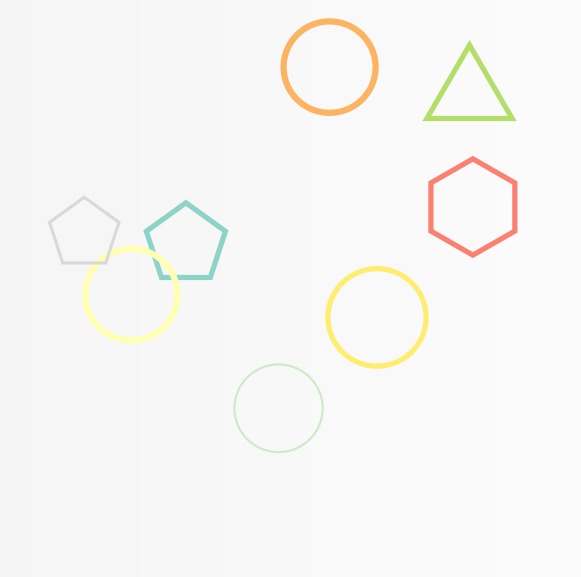[{"shape": "pentagon", "thickness": 2.5, "radius": 0.36, "center": [0.32, 0.577]}, {"shape": "circle", "thickness": 3, "radius": 0.4, "center": [0.226, 0.489]}, {"shape": "hexagon", "thickness": 2.5, "radius": 0.42, "center": [0.814, 0.641]}, {"shape": "circle", "thickness": 3, "radius": 0.4, "center": [0.567, 0.883]}, {"shape": "triangle", "thickness": 2.5, "radius": 0.42, "center": [0.808, 0.836]}, {"shape": "pentagon", "thickness": 1.5, "radius": 0.31, "center": [0.145, 0.595]}, {"shape": "circle", "thickness": 1, "radius": 0.38, "center": [0.479, 0.292]}, {"shape": "circle", "thickness": 2.5, "radius": 0.42, "center": [0.649, 0.45]}]